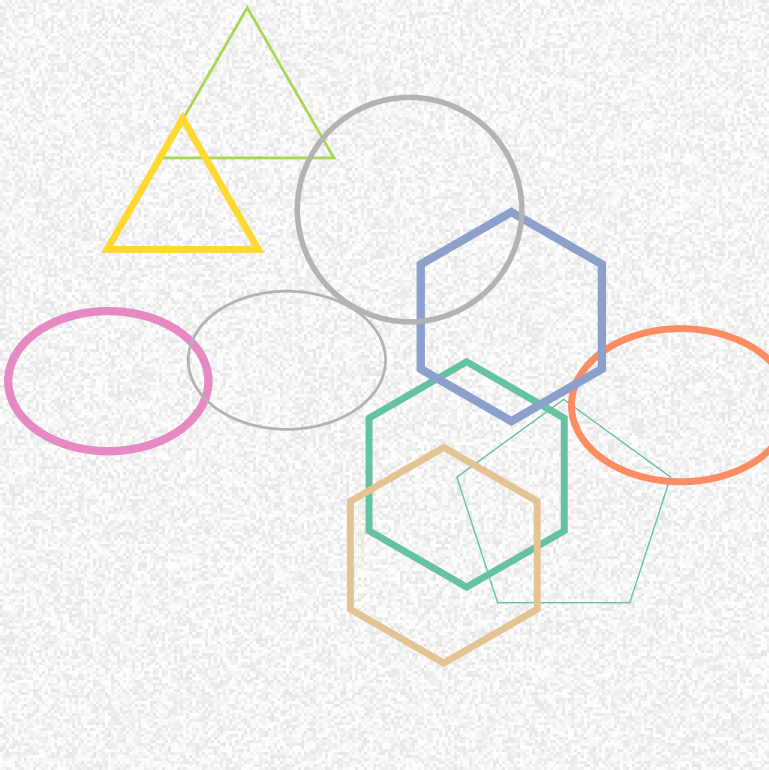[{"shape": "hexagon", "thickness": 2.5, "radius": 0.73, "center": [0.606, 0.384]}, {"shape": "pentagon", "thickness": 0.5, "radius": 0.73, "center": [0.732, 0.335]}, {"shape": "oval", "thickness": 2.5, "radius": 0.71, "center": [0.884, 0.474]}, {"shape": "hexagon", "thickness": 3, "radius": 0.68, "center": [0.664, 0.589]}, {"shape": "oval", "thickness": 3, "radius": 0.65, "center": [0.141, 0.505]}, {"shape": "triangle", "thickness": 1, "radius": 0.65, "center": [0.321, 0.86]}, {"shape": "triangle", "thickness": 2.5, "radius": 0.57, "center": [0.237, 0.733]}, {"shape": "hexagon", "thickness": 2.5, "radius": 0.7, "center": [0.576, 0.279]}, {"shape": "oval", "thickness": 1, "radius": 0.64, "center": [0.373, 0.532]}, {"shape": "circle", "thickness": 2, "radius": 0.73, "center": [0.532, 0.728]}]